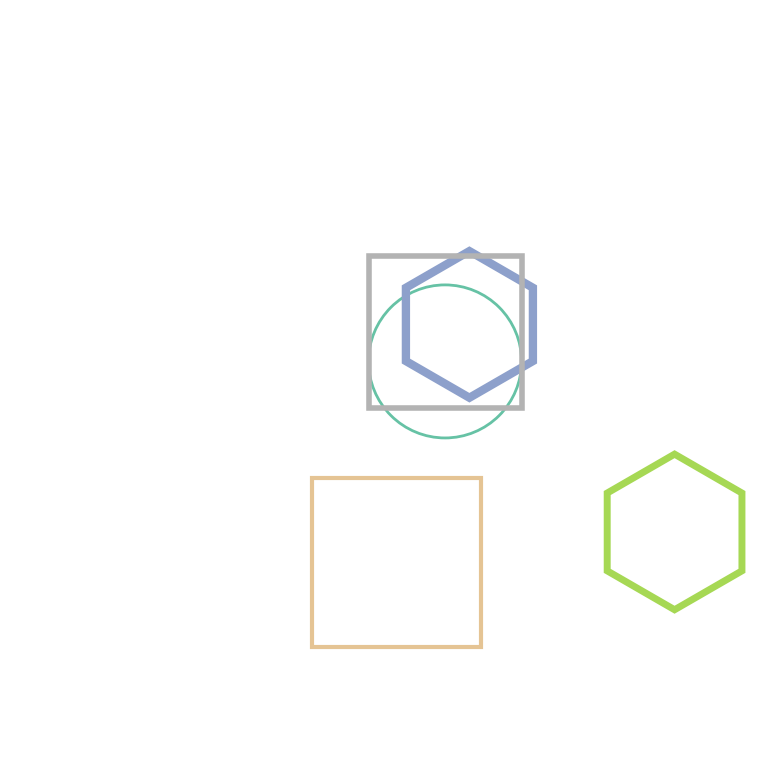[{"shape": "circle", "thickness": 1, "radius": 0.5, "center": [0.578, 0.531]}, {"shape": "hexagon", "thickness": 3, "radius": 0.48, "center": [0.61, 0.579]}, {"shape": "hexagon", "thickness": 2.5, "radius": 0.51, "center": [0.876, 0.309]}, {"shape": "square", "thickness": 1.5, "radius": 0.55, "center": [0.515, 0.27]}, {"shape": "square", "thickness": 2, "radius": 0.49, "center": [0.579, 0.569]}]